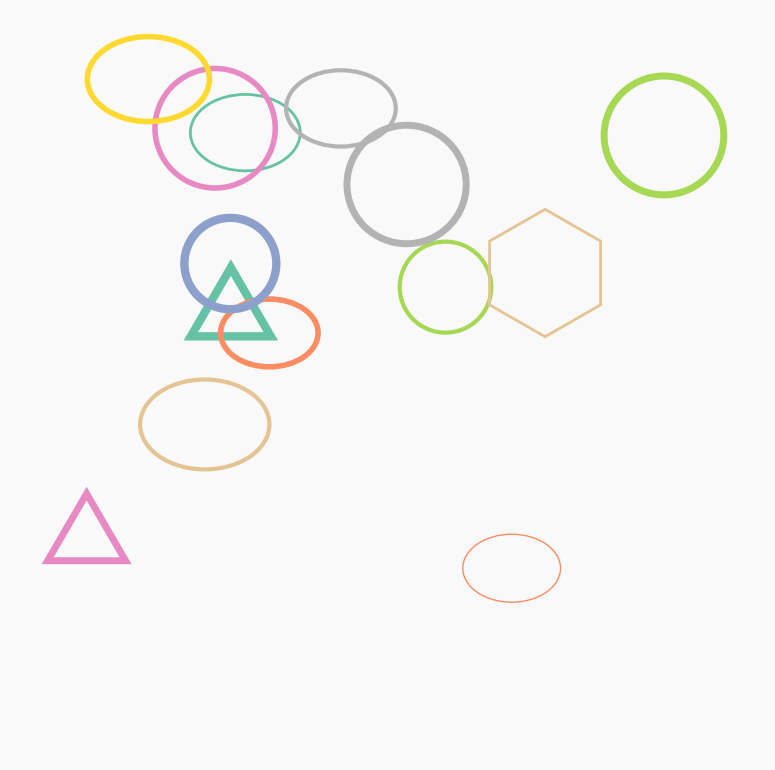[{"shape": "triangle", "thickness": 3, "radius": 0.3, "center": [0.298, 0.593]}, {"shape": "oval", "thickness": 1, "radius": 0.35, "center": [0.316, 0.828]}, {"shape": "oval", "thickness": 2, "radius": 0.31, "center": [0.348, 0.568]}, {"shape": "oval", "thickness": 0.5, "radius": 0.32, "center": [0.66, 0.262]}, {"shape": "circle", "thickness": 3, "radius": 0.3, "center": [0.297, 0.658]}, {"shape": "circle", "thickness": 2, "radius": 0.39, "center": [0.278, 0.833]}, {"shape": "triangle", "thickness": 2.5, "radius": 0.29, "center": [0.112, 0.301]}, {"shape": "circle", "thickness": 2.5, "radius": 0.39, "center": [0.857, 0.824]}, {"shape": "circle", "thickness": 1.5, "radius": 0.3, "center": [0.575, 0.627]}, {"shape": "oval", "thickness": 2, "radius": 0.39, "center": [0.192, 0.897]}, {"shape": "oval", "thickness": 1.5, "radius": 0.42, "center": [0.264, 0.449]}, {"shape": "hexagon", "thickness": 1, "radius": 0.41, "center": [0.703, 0.645]}, {"shape": "circle", "thickness": 2.5, "radius": 0.38, "center": [0.525, 0.76]}, {"shape": "oval", "thickness": 1.5, "radius": 0.35, "center": [0.44, 0.859]}]